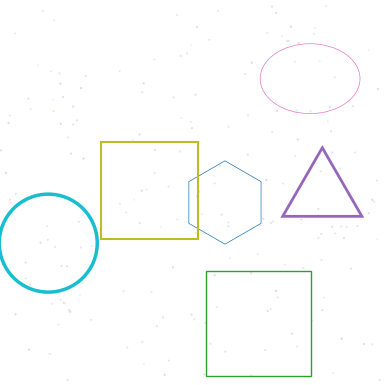[{"shape": "hexagon", "thickness": 0.5, "radius": 0.54, "center": [0.584, 0.474]}, {"shape": "square", "thickness": 1, "radius": 0.68, "center": [0.671, 0.16]}, {"shape": "triangle", "thickness": 2, "radius": 0.59, "center": [0.837, 0.497]}, {"shape": "oval", "thickness": 0.5, "radius": 0.65, "center": [0.805, 0.796]}, {"shape": "square", "thickness": 1.5, "radius": 0.63, "center": [0.387, 0.505]}, {"shape": "circle", "thickness": 2.5, "radius": 0.64, "center": [0.125, 0.368]}]